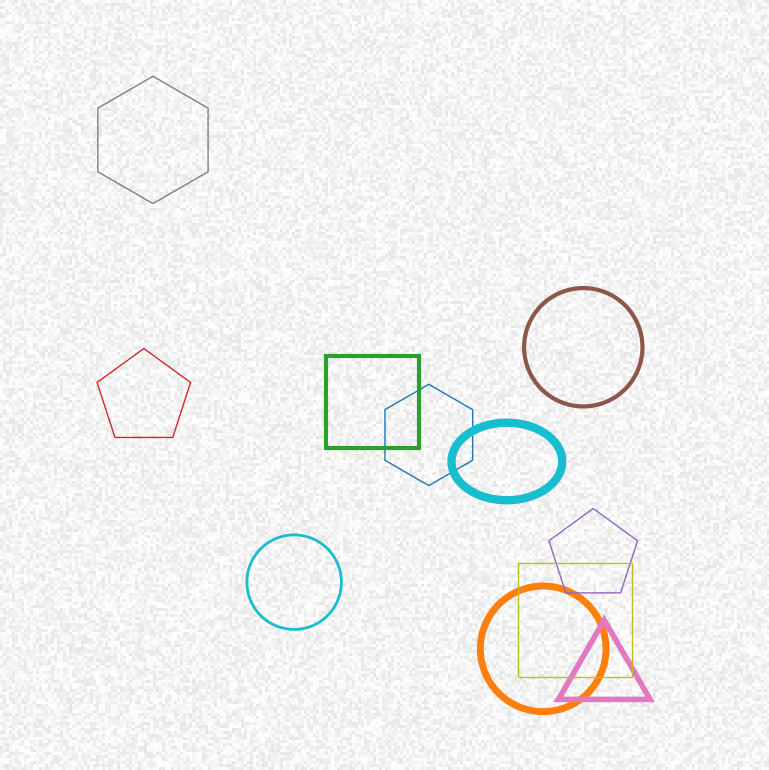[{"shape": "hexagon", "thickness": 0.5, "radius": 0.33, "center": [0.557, 0.435]}, {"shape": "circle", "thickness": 2.5, "radius": 0.41, "center": [0.705, 0.157]}, {"shape": "square", "thickness": 1.5, "radius": 0.3, "center": [0.484, 0.478]}, {"shape": "pentagon", "thickness": 0.5, "radius": 0.32, "center": [0.187, 0.484]}, {"shape": "pentagon", "thickness": 0.5, "radius": 0.3, "center": [0.77, 0.279]}, {"shape": "circle", "thickness": 1.5, "radius": 0.38, "center": [0.758, 0.549]}, {"shape": "triangle", "thickness": 2, "radius": 0.34, "center": [0.785, 0.126]}, {"shape": "hexagon", "thickness": 0.5, "radius": 0.41, "center": [0.199, 0.818]}, {"shape": "square", "thickness": 0.5, "radius": 0.37, "center": [0.747, 0.195]}, {"shape": "oval", "thickness": 3, "radius": 0.36, "center": [0.658, 0.401]}, {"shape": "circle", "thickness": 1, "radius": 0.31, "center": [0.382, 0.244]}]